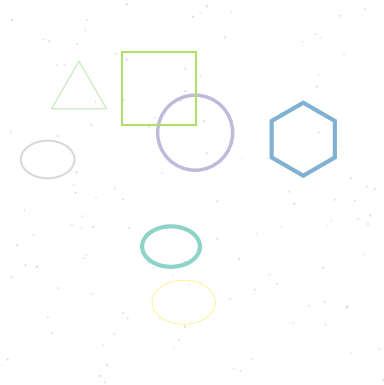[{"shape": "oval", "thickness": 3, "radius": 0.38, "center": [0.444, 0.36]}, {"shape": "circle", "thickness": 2.5, "radius": 0.49, "center": [0.507, 0.655]}, {"shape": "hexagon", "thickness": 3, "radius": 0.47, "center": [0.788, 0.638]}, {"shape": "square", "thickness": 1.5, "radius": 0.48, "center": [0.413, 0.77]}, {"shape": "oval", "thickness": 1.5, "radius": 0.35, "center": [0.124, 0.586]}, {"shape": "triangle", "thickness": 1, "radius": 0.41, "center": [0.205, 0.759]}, {"shape": "oval", "thickness": 0.5, "radius": 0.41, "center": [0.477, 0.215]}]